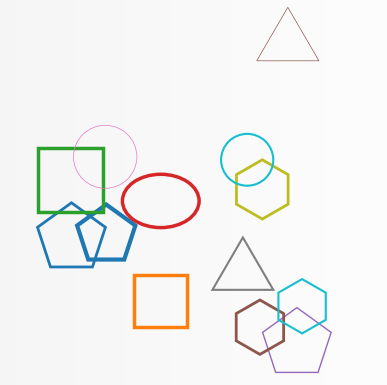[{"shape": "pentagon", "thickness": 2, "radius": 0.46, "center": [0.184, 0.381]}, {"shape": "pentagon", "thickness": 3, "radius": 0.4, "center": [0.274, 0.39]}, {"shape": "square", "thickness": 2.5, "radius": 0.34, "center": [0.415, 0.218]}, {"shape": "square", "thickness": 2.5, "radius": 0.42, "center": [0.183, 0.533]}, {"shape": "oval", "thickness": 2.5, "radius": 0.49, "center": [0.415, 0.478]}, {"shape": "pentagon", "thickness": 1, "radius": 0.47, "center": [0.766, 0.108]}, {"shape": "triangle", "thickness": 0.5, "radius": 0.46, "center": [0.743, 0.888]}, {"shape": "hexagon", "thickness": 2, "radius": 0.35, "center": [0.671, 0.15]}, {"shape": "circle", "thickness": 0.5, "radius": 0.41, "center": [0.271, 0.593]}, {"shape": "triangle", "thickness": 1.5, "radius": 0.45, "center": [0.627, 0.293]}, {"shape": "hexagon", "thickness": 2, "radius": 0.38, "center": [0.677, 0.508]}, {"shape": "hexagon", "thickness": 1.5, "radius": 0.35, "center": [0.78, 0.205]}, {"shape": "circle", "thickness": 1.5, "radius": 0.34, "center": [0.638, 0.585]}]